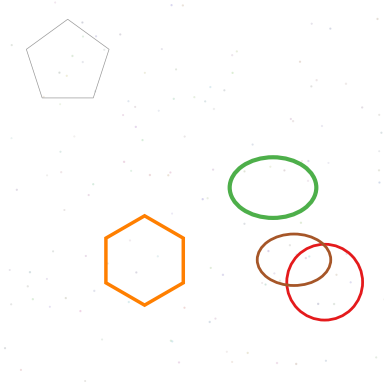[{"shape": "circle", "thickness": 2, "radius": 0.49, "center": [0.843, 0.267]}, {"shape": "oval", "thickness": 3, "radius": 0.56, "center": [0.709, 0.513]}, {"shape": "hexagon", "thickness": 2.5, "radius": 0.58, "center": [0.376, 0.323]}, {"shape": "oval", "thickness": 2, "radius": 0.48, "center": [0.764, 0.325]}, {"shape": "pentagon", "thickness": 0.5, "radius": 0.56, "center": [0.176, 0.837]}]